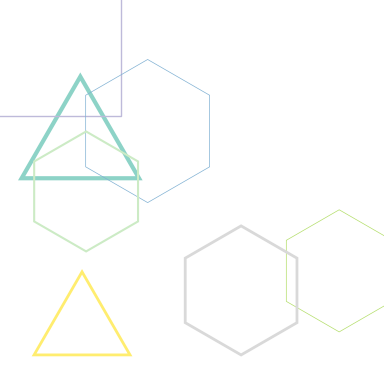[{"shape": "triangle", "thickness": 3, "radius": 0.88, "center": [0.209, 0.625]}, {"shape": "square", "thickness": 1, "radius": 0.88, "center": [0.136, 0.874]}, {"shape": "hexagon", "thickness": 0.5, "radius": 0.93, "center": [0.384, 0.66]}, {"shape": "hexagon", "thickness": 0.5, "radius": 0.79, "center": [0.881, 0.297]}, {"shape": "hexagon", "thickness": 2, "radius": 0.84, "center": [0.626, 0.246]}, {"shape": "hexagon", "thickness": 1.5, "radius": 0.78, "center": [0.224, 0.503]}, {"shape": "triangle", "thickness": 2, "radius": 0.72, "center": [0.213, 0.15]}]